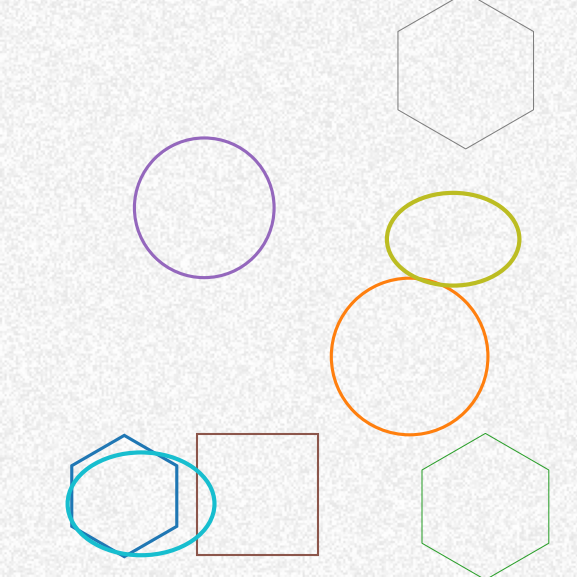[{"shape": "hexagon", "thickness": 1.5, "radius": 0.52, "center": [0.215, 0.14]}, {"shape": "circle", "thickness": 1.5, "radius": 0.68, "center": [0.709, 0.382]}, {"shape": "hexagon", "thickness": 0.5, "radius": 0.63, "center": [0.841, 0.122]}, {"shape": "circle", "thickness": 1.5, "radius": 0.6, "center": [0.354, 0.639]}, {"shape": "square", "thickness": 1, "radius": 0.52, "center": [0.446, 0.143]}, {"shape": "hexagon", "thickness": 0.5, "radius": 0.68, "center": [0.806, 0.877]}, {"shape": "oval", "thickness": 2, "radius": 0.57, "center": [0.785, 0.585]}, {"shape": "oval", "thickness": 2, "radius": 0.64, "center": [0.244, 0.127]}]